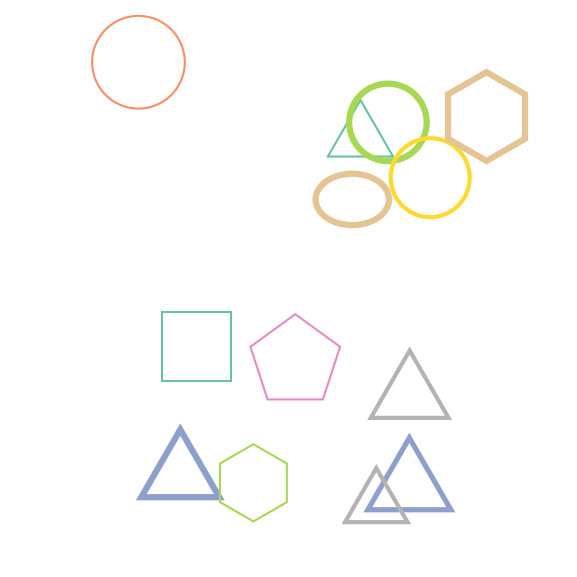[{"shape": "triangle", "thickness": 1, "radius": 0.33, "center": [0.624, 0.761]}, {"shape": "square", "thickness": 1, "radius": 0.3, "center": [0.34, 0.399]}, {"shape": "circle", "thickness": 1, "radius": 0.4, "center": [0.24, 0.891]}, {"shape": "triangle", "thickness": 3, "radius": 0.39, "center": [0.312, 0.177]}, {"shape": "triangle", "thickness": 2.5, "radius": 0.41, "center": [0.709, 0.158]}, {"shape": "pentagon", "thickness": 1, "radius": 0.41, "center": [0.511, 0.373]}, {"shape": "hexagon", "thickness": 1, "radius": 0.33, "center": [0.439, 0.163]}, {"shape": "circle", "thickness": 3, "radius": 0.34, "center": [0.672, 0.787]}, {"shape": "circle", "thickness": 2, "radius": 0.34, "center": [0.745, 0.691]}, {"shape": "oval", "thickness": 3, "radius": 0.32, "center": [0.61, 0.654]}, {"shape": "hexagon", "thickness": 3, "radius": 0.38, "center": [0.842, 0.797]}, {"shape": "triangle", "thickness": 2, "radius": 0.39, "center": [0.709, 0.314]}, {"shape": "triangle", "thickness": 2, "radius": 0.31, "center": [0.652, 0.126]}]